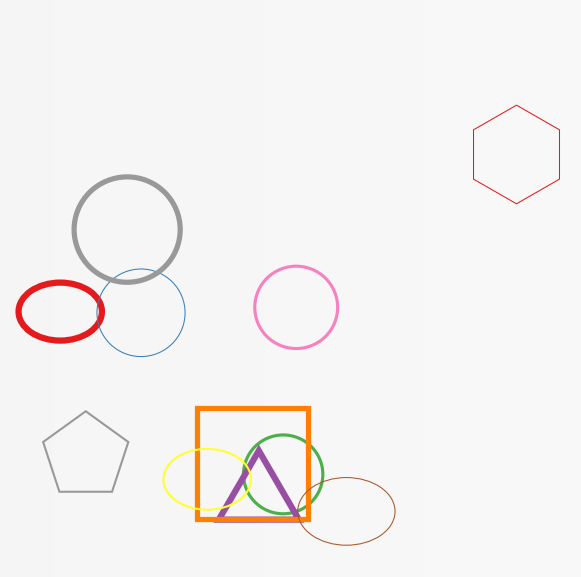[{"shape": "oval", "thickness": 3, "radius": 0.36, "center": [0.104, 0.46]}, {"shape": "hexagon", "thickness": 0.5, "radius": 0.43, "center": [0.889, 0.732]}, {"shape": "circle", "thickness": 0.5, "radius": 0.38, "center": [0.243, 0.458]}, {"shape": "circle", "thickness": 1.5, "radius": 0.34, "center": [0.487, 0.178]}, {"shape": "triangle", "thickness": 3, "radius": 0.4, "center": [0.445, 0.139]}, {"shape": "square", "thickness": 2.5, "radius": 0.48, "center": [0.435, 0.197]}, {"shape": "oval", "thickness": 1, "radius": 0.38, "center": [0.356, 0.169]}, {"shape": "oval", "thickness": 0.5, "radius": 0.42, "center": [0.596, 0.114]}, {"shape": "circle", "thickness": 1.5, "radius": 0.36, "center": [0.51, 0.467]}, {"shape": "circle", "thickness": 2.5, "radius": 0.46, "center": [0.219, 0.602]}, {"shape": "pentagon", "thickness": 1, "radius": 0.39, "center": [0.147, 0.21]}]